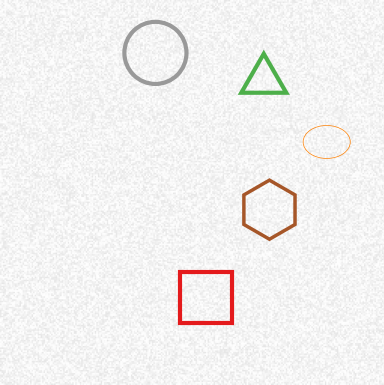[{"shape": "square", "thickness": 3, "radius": 0.34, "center": [0.535, 0.227]}, {"shape": "triangle", "thickness": 3, "radius": 0.34, "center": [0.685, 0.793]}, {"shape": "oval", "thickness": 0.5, "radius": 0.31, "center": [0.849, 0.631]}, {"shape": "hexagon", "thickness": 2.5, "radius": 0.38, "center": [0.7, 0.455]}, {"shape": "circle", "thickness": 3, "radius": 0.4, "center": [0.404, 0.863]}]